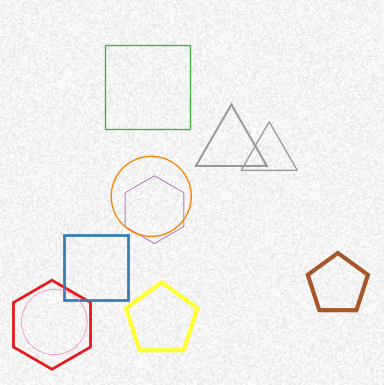[{"shape": "hexagon", "thickness": 2, "radius": 0.58, "center": [0.135, 0.156]}, {"shape": "square", "thickness": 2, "radius": 0.42, "center": [0.249, 0.304]}, {"shape": "square", "thickness": 1, "radius": 0.55, "center": [0.383, 0.774]}, {"shape": "hexagon", "thickness": 0.5, "radius": 0.44, "center": [0.401, 0.455]}, {"shape": "circle", "thickness": 1, "radius": 0.52, "center": [0.393, 0.49]}, {"shape": "pentagon", "thickness": 3, "radius": 0.49, "center": [0.42, 0.169]}, {"shape": "pentagon", "thickness": 3, "radius": 0.41, "center": [0.878, 0.261]}, {"shape": "circle", "thickness": 0.5, "radius": 0.43, "center": [0.141, 0.164]}, {"shape": "triangle", "thickness": 1.5, "radius": 0.53, "center": [0.601, 0.622]}, {"shape": "triangle", "thickness": 1, "radius": 0.42, "center": [0.699, 0.6]}]